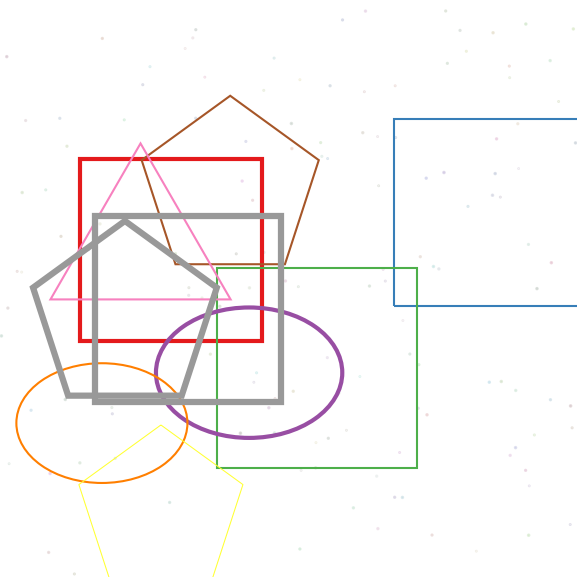[{"shape": "square", "thickness": 2, "radius": 0.79, "center": [0.297, 0.567]}, {"shape": "square", "thickness": 1, "radius": 0.81, "center": [0.844, 0.631]}, {"shape": "square", "thickness": 1, "radius": 0.86, "center": [0.549, 0.362]}, {"shape": "oval", "thickness": 2, "radius": 0.81, "center": [0.431, 0.354]}, {"shape": "oval", "thickness": 1, "radius": 0.74, "center": [0.176, 0.267]}, {"shape": "pentagon", "thickness": 0.5, "radius": 0.75, "center": [0.279, 0.114]}, {"shape": "pentagon", "thickness": 1, "radius": 0.81, "center": [0.399, 0.672]}, {"shape": "triangle", "thickness": 1, "radius": 0.9, "center": [0.243, 0.571]}, {"shape": "square", "thickness": 3, "radius": 0.81, "center": [0.325, 0.464]}, {"shape": "pentagon", "thickness": 3, "radius": 0.84, "center": [0.216, 0.449]}]